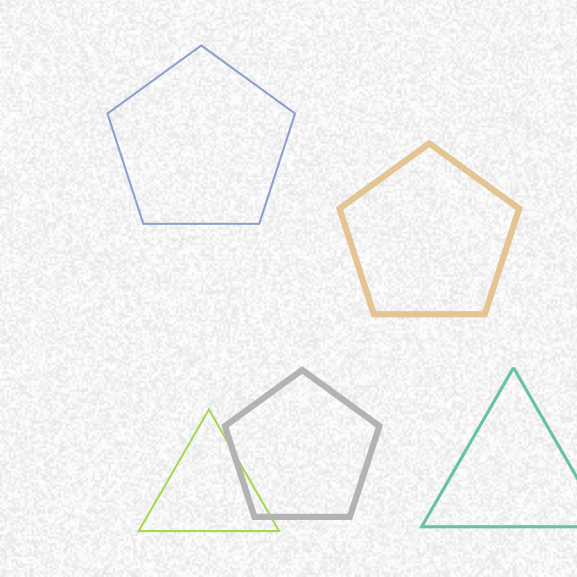[{"shape": "triangle", "thickness": 1.5, "radius": 0.92, "center": [0.889, 0.179]}, {"shape": "pentagon", "thickness": 1, "radius": 0.85, "center": [0.349, 0.75]}, {"shape": "triangle", "thickness": 1, "radius": 0.7, "center": [0.362, 0.15]}, {"shape": "pentagon", "thickness": 3, "radius": 0.82, "center": [0.743, 0.587]}, {"shape": "pentagon", "thickness": 3, "radius": 0.7, "center": [0.523, 0.218]}]